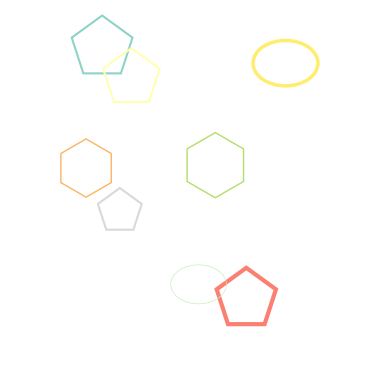[{"shape": "pentagon", "thickness": 1.5, "radius": 0.42, "center": [0.265, 0.877]}, {"shape": "pentagon", "thickness": 1.5, "radius": 0.39, "center": [0.341, 0.798]}, {"shape": "pentagon", "thickness": 3, "radius": 0.4, "center": [0.64, 0.224]}, {"shape": "hexagon", "thickness": 1, "radius": 0.38, "center": [0.224, 0.563]}, {"shape": "hexagon", "thickness": 1, "radius": 0.42, "center": [0.559, 0.571]}, {"shape": "pentagon", "thickness": 1.5, "radius": 0.3, "center": [0.311, 0.452]}, {"shape": "oval", "thickness": 0.5, "radius": 0.36, "center": [0.516, 0.261]}, {"shape": "oval", "thickness": 2.5, "radius": 0.42, "center": [0.742, 0.836]}]